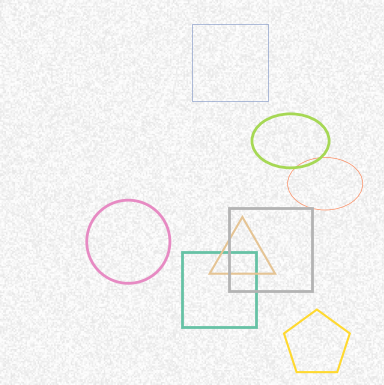[{"shape": "square", "thickness": 2, "radius": 0.48, "center": [0.569, 0.248]}, {"shape": "oval", "thickness": 0.5, "radius": 0.49, "center": [0.845, 0.523]}, {"shape": "square", "thickness": 0.5, "radius": 0.5, "center": [0.597, 0.838]}, {"shape": "circle", "thickness": 2, "radius": 0.54, "center": [0.333, 0.372]}, {"shape": "oval", "thickness": 2, "radius": 0.5, "center": [0.755, 0.634]}, {"shape": "pentagon", "thickness": 1.5, "radius": 0.45, "center": [0.823, 0.106]}, {"shape": "triangle", "thickness": 1.5, "radius": 0.49, "center": [0.63, 0.338]}, {"shape": "square", "thickness": 2, "radius": 0.54, "center": [0.702, 0.351]}]